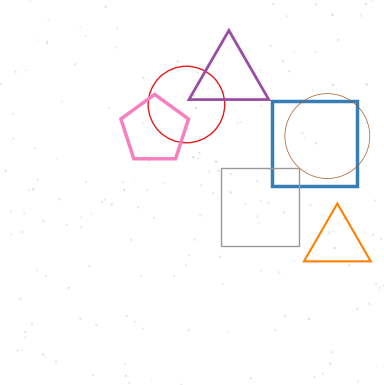[{"shape": "circle", "thickness": 1, "radius": 0.5, "center": [0.484, 0.728]}, {"shape": "square", "thickness": 2.5, "radius": 0.55, "center": [0.817, 0.627]}, {"shape": "triangle", "thickness": 2, "radius": 0.6, "center": [0.594, 0.801]}, {"shape": "triangle", "thickness": 1.5, "radius": 0.5, "center": [0.876, 0.371]}, {"shape": "circle", "thickness": 0.5, "radius": 0.55, "center": [0.85, 0.647]}, {"shape": "pentagon", "thickness": 2.5, "radius": 0.46, "center": [0.402, 0.662]}, {"shape": "square", "thickness": 1, "radius": 0.51, "center": [0.676, 0.463]}]